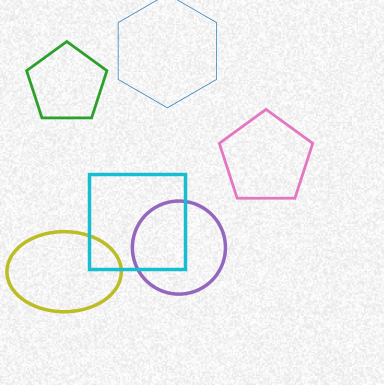[{"shape": "hexagon", "thickness": 0.5, "radius": 0.74, "center": [0.435, 0.868]}, {"shape": "pentagon", "thickness": 2, "radius": 0.55, "center": [0.173, 0.782]}, {"shape": "circle", "thickness": 2.5, "radius": 0.6, "center": [0.465, 0.357]}, {"shape": "pentagon", "thickness": 2, "radius": 0.64, "center": [0.691, 0.588]}, {"shape": "oval", "thickness": 2.5, "radius": 0.74, "center": [0.167, 0.294]}, {"shape": "square", "thickness": 2.5, "radius": 0.62, "center": [0.356, 0.424]}]